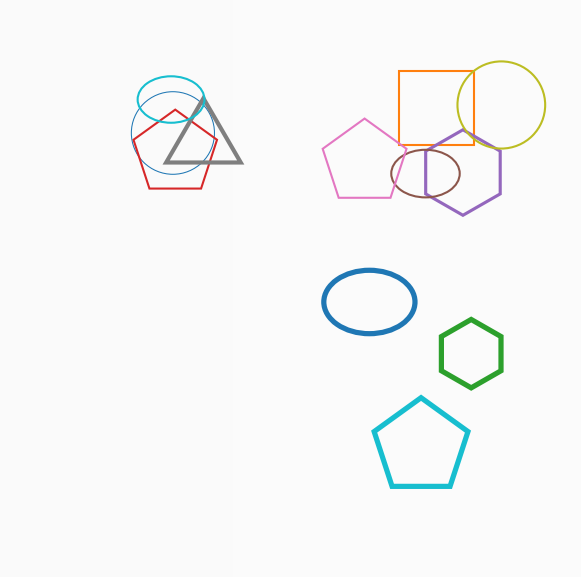[{"shape": "circle", "thickness": 0.5, "radius": 0.36, "center": [0.297, 0.769]}, {"shape": "oval", "thickness": 2.5, "radius": 0.39, "center": [0.636, 0.476]}, {"shape": "square", "thickness": 1, "radius": 0.32, "center": [0.752, 0.812]}, {"shape": "hexagon", "thickness": 2.5, "radius": 0.3, "center": [0.811, 0.387]}, {"shape": "pentagon", "thickness": 1, "radius": 0.38, "center": [0.302, 0.734]}, {"shape": "hexagon", "thickness": 1.5, "radius": 0.37, "center": [0.796, 0.7]}, {"shape": "oval", "thickness": 1, "radius": 0.29, "center": [0.732, 0.699]}, {"shape": "pentagon", "thickness": 1, "radius": 0.38, "center": [0.627, 0.718]}, {"shape": "triangle", "thickness": 2, "radius": 0.37, "center": [0.35, 0.755]}, {"shape": "circle", "thickness": 1, "radius": 0.38, "center": [0.862, 0.817]}, {"shape": "oval", "thickness": 1, "radius": 0.29, "center": [0.294, 0.827]}, {"shape": "pentagon", "thickness": 2.5, "radius": 0.42, "center": [0.724, 0.226]}]